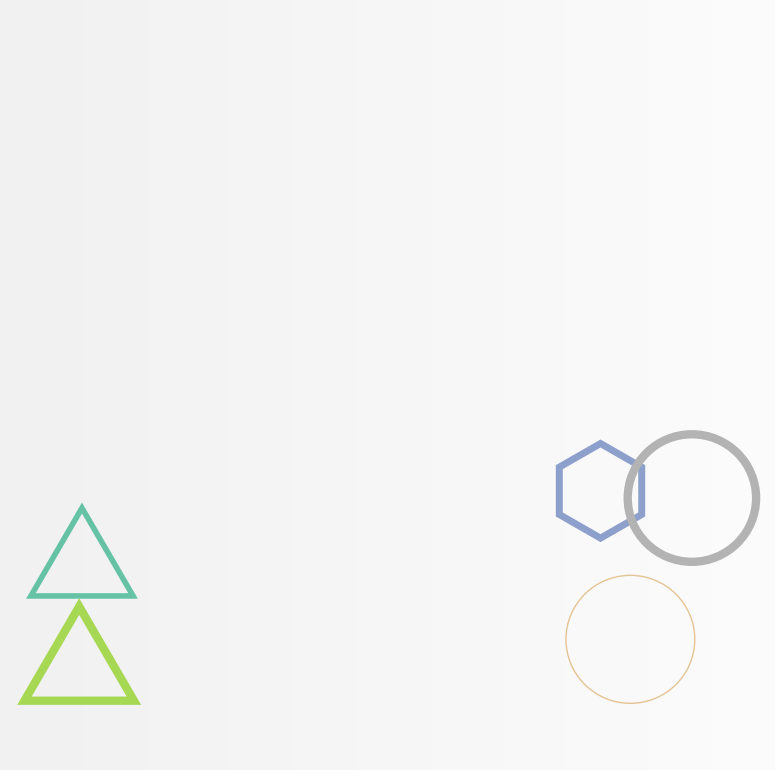[{"shape": "triangle", "thickness": 2, "radius": 0.38, "center": [0.106, 0.264]}, {"shape": "hexagon", "thickness": 2.5, "radius": 0.31, "center": [0.775, 0.363]}, {"shape": "triangle", "thickness": 3, "radius": 0.41, "center": [0.102, 0.131]}, {"shape": "circle", "thickness": 0.5, "radius": 0.42, "center": [0.813, 0.17]}, {"shape": "circle", "thickness": 3, "radius": 0.41, "center": [0.893, 0.353]}]